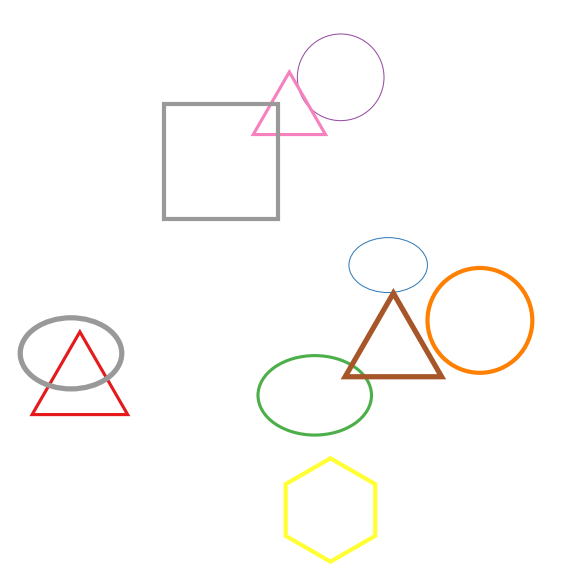[{"shape": "triangle", "thickness": 1.5, "radius": 0.48, "center": [0.138, 0.329]}, {"shape": "oval", "thickness": 0.5, "radius": 0.34, "center": [0.672, 0.54]}, {"shape": "oval", "thickness": 1.5, "radius": 0.49, "center": [0.545, 0.315]}, {"shape": "circle", "thickness": 0.5, "radius": 0.38, "center": [0.59, 0.865]}, {"shape": "circle", "thickness": 2, "radius": 0.45, "center": [0.831, 0.444]}, {"shape": "hexagon", "thickness": 2, "radius": 0.45, "center": [0.572, 0.116]}, {"shape": "triangle", "thickness": 2.5, "radius": 0.48, "center": [0.681, 0.395]}, {"shape": "triangle", "thickness": 1.5, "radius": 0.36, "center": [0.501, 0.802]}, {"shape": "square", "thickness": 2, "radius": 0.5, "center": [0.383, 0.72]}, {"shape": "oval", "thickness": 2.5, "radius": 0.44, "center": [0.123, 0.387]}]